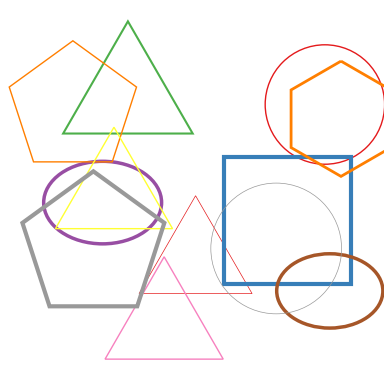[{"shape": "triangle", "thickness": 0.5, "radius": 0.85, "center": [0.508, 0.322]}, {"shape": "circle", "thickness": 1, "radius": 0.78, "center": [0.844, 0.729]}, {"shape": "square", "thickness": 3, "radius": 0.82, "center": [0.747, 0.428]}, {"shape": "triangle", "thickness": 1.5, "radius": 0.97, "center": [0.332, 0.75]}, {"shape": "oval", "thickness": 2.5, "radius": 0.77, "center": [0.267, 0.474]}, {"shape": "hexagon", "thickness": 2, "radius": 0.75, "center": [0.886, 0.692]}, {"shape": "pentagon", "thickness": 1, "radius": 0.87, "center": [0.189, 0.72]}, {"shape": "triangle", "thickness": 1, "radius": 0.88, "center": [0.296, 0.494]}, {"shape": "oval", "thickness": 2.5, "radius": 0.69, "center": [0.857, 0.244]}, {"shape": "triangle", "thickness": 1, "radius": 0.89, "center": [0.426, 0.156]}, {"shape": "pentagon", "thickness": 3, "radius": 0.97, "center": [0.243, 0.361]}, {"shape": "circle", "thickness": 0.5, "radius": 0.85, "center": [0.717, 0.355]}]